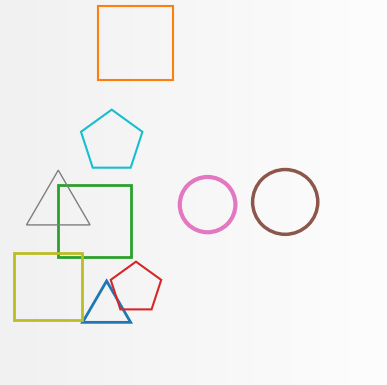[{"shape": "triangle", "thickness": 2, "radius": 0.36, "center": [0.275, 0.199]}, {"shape": "square", "thickness": 1.5, "radius": 0.48, "center": [0.349, 0.888]}, {"shape": "square", "thickness": 2, "radius": 0.47, "center": [0.245, 0.426]}, {"shape": "pentagon", "thickness": 1.5, "radius": 0.34, "center": [0.351, 0.252]}, {"shape": "circle", "thickness": 2.5, "radius": 0.42, "center": [0.736, 0.476]}, {"shape": "circle", "thickness": 3, "radius": 0.36, "center": [0.536, 0.469]}, {"shape": "triangle", "thickness": 1, "radius": 0.47, "center": [0.15, 0.463]}, {"shape": "square", "thickness": 2, "radius": 0.44, "center": [0.123, 0.255]}, {"shape": "pentagon", "thickness": 1.5, "radius": 0.42, "center": [0.288, 0.632]}]